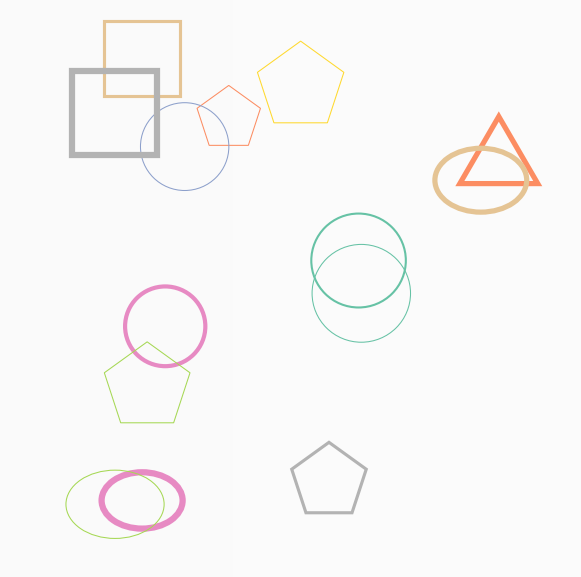[{"shape": "circle", "thickness": 1, "radius": 0.41, "center": [0.617, 0.548]}, {"shape": "circle", "thickness": 0.5, "radius": 0.42, "center": [0.622, 0.491]}, {"shape": "triangle", "thickness": 2.5, "radius": 0.39, "center": [0.858, 0.72]}, {"shape": "pentagon", "thickness": 0.5, "radius": 0.29, "center": [0.394, 0.794]}, {"shape": "circle", "thickness": 0.5, "radius": 0.38, "center": [0.318, 0.745]}, {"shape": "oval", "thickness": 3, "radius": 0.35, "center": [0.244, 0.133]}, {"shape": "circle", "thickness": 2, "radius": 0.35, "center": [0.284, 0.434]}, {"shape": "oval", "thickness": 0.5, "radius": 0.42, "center": [0.198, 0.126]}, {"shape": "pentagon", "thickness": 0.5, "radius": 0.39, "center": [0.253, 0.33]}, {"shape": "pentagon", "thickness": 0.5, "radius": 0.39, "center": [0.517, 0.85]}, {"shape": "oval", "thickness": 2.5, "radius": 0.39, "center": [0.827, 0.687]}, {"shape": "square", "thickness": 1.5, "radius": 0.33, "center": [0.244, 0.898]}, {"shape": "pentagon", "thickness": 1.5, "radius": 0.34, "center": [0.566, 0.166]}, {"shape": "square", "thickness": 3, "radius": 0.36, "center": [0.197, 0.803]}]